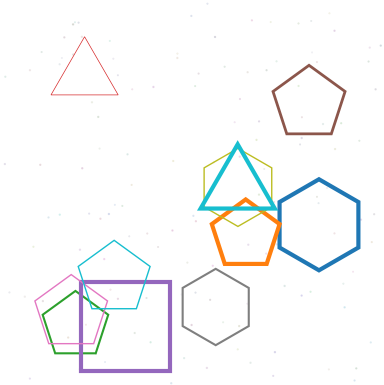[{"shape": "hexagon", "thickness": 3, "radius": 0.59, "center": [0.829, 0.416]}, {"shape": "pentagon", "thickness": 3, "radius": 0.46, "center": [0.638, 0.389]}, {"shape": "pentagon", "thickness": 1.5, "radius": 0.45, "center": [0.196, 0.155]}, {"shape": "triangle", "thickness": 0.5, "radius": 0.5, "center": [0.22, 0.804]}, {"shape": "square", "thickness": 3, "radius": 0.58, "center": [0.325, 0.153]}, {"shape": "pentagon", "thickness": 2, "radius": 0.49, "center": [0.803, 0.732]}, {"shape": "pentagon", "thickness": 1, "radius": 0.5, "center": [0.185, 0.188]}, {"shape": "hexagon", "thickness": 1.5, "radius": 0.5, "center": [0.56, 0.203]}, {"shape": "hexagon", "thickness": 1, "radius": 0.51, "center": [0.618, 0.513]}, {"shape": "triangle", "thickness": 3, "radius": 0.56, "center": [0.617, 0.514]}, {"shape": "pentagon", "thickness": 1, "radius": 0.49, "center": [0.297, 0.278]}]